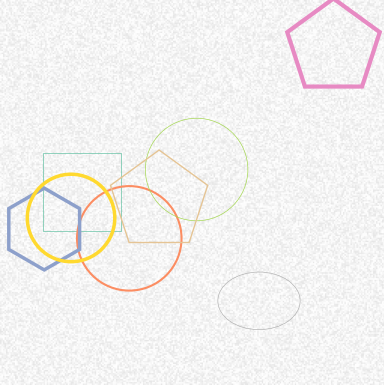[{"shape": "square", "thickness": 0.5, "radius": 0.5, "center": [0.213, 0.502]}, {"shape": "circle", "thickness": 1.5, "radius": 0.68, "center": [0.336, 0.381]}, {"shape": "hexagon", "thickness": 2.5, "radius": 0.53, "center": [0.115, 0.405]}, {"shape": "pentagon", "thickness": 3, "radius": 0.63, "center": [0.866, 0.877]}, {"shape": "circle", "thickness": 0.5, "radius": 0.67, "center": [0.511, 0.56]}, {"shape": "circle", "thickness": 2.5, "radius": 0.57, "center": [0.185, 0.434]}, {"shape": "pentagon", "thickness": 1, "radius": 0.66, "center": [0.413, 0.478]}, {"shape": "oval", "thickness": 0.5, "radius": 0.53, "center": [0.673, 0.219]}]